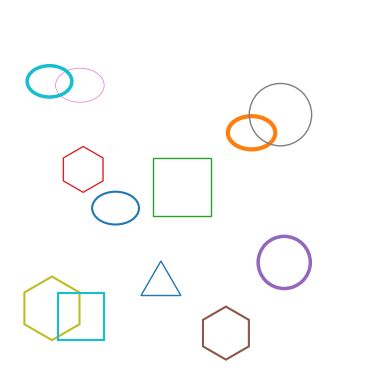[{"shape": "oval", "thickness": 1.5, "radius": 0.3, "center": [0.3, 0.459]}, {"shape": "triangle", "thickness": 1, "radius": 0.3, "center": [0.418, 0.262]}, {"shape": "oval", "thickness": 3, "radius": 0.31, "center": [0.653, 0.655]}, {"shape": "square", "thickness": 1, "radius": 0.37, "center": [0.472, 0.514]}, {"shape": "hexagon", "thickness": 1, "radius": 0.3, "center": [0.216, 0.56]}, {"shape": "circle", "thickness": 2.5, "radius": 0.34, "center": [0.738, 0.318]}, {"shape": "hexagon", "thickness": 1.5, "radius": 0.34, "center": [0.587, 0.135]}, {"shape": "oval", "thickness": 0.5, "radius": 0.32, "center": [0.207, 0.779]}, {"shape": "circle", "thickness": 1, "radius": 0.4, "center": [0.728, 0.702]}, {"shape": "hexagon", "thickness": 1.5, "radius": 0.41, "center": [0.135, 0.199]}, {"shape": "square", "thickness": 1.5, "radius": 0.3, "center": [0.211, 0.178]}, {"shape": "oval", "thickness": 2.5, "radius": 0.29, "center": [0.129, 0.789]}]